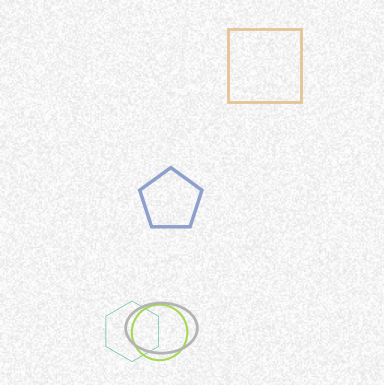[{"shape": "hexagon", "thickness": 0.5, "radius": 0.39, "center": [0.343, 0.139]}, {"shape": "pentagon", "thickness": 2.5, "radius": 0.42, "center": [0.444, 0.48]}, {"shape": "circle", "thickness": 1.5, "radius": 0.36, "center": [0.414, 0.137]}, {"shape": "square", "thickness": 2, "radius": 0.47, "center": [0.688, 0.83]}, {"shape": "oval", "thickness": 2, "radius": 0.47, "center": [0.419, 0.148]}]